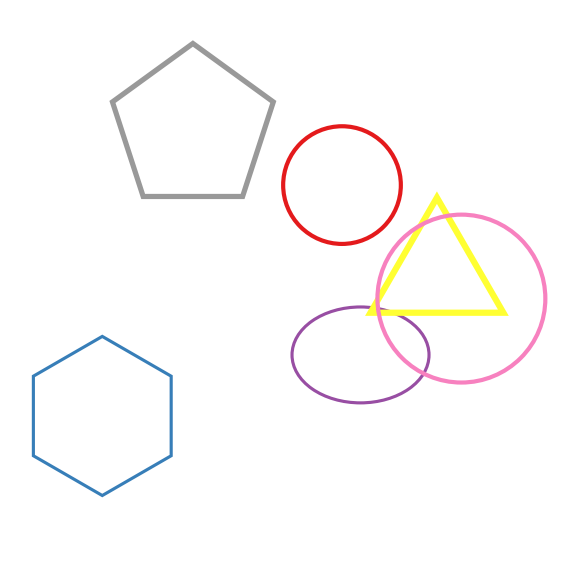[{"shape": "circle", "thickness": 2, "radius": 0.51, "center": [0.592, 0.679]}, {"shape": "hexagon", "thickness": 1.5, "radius": 0.69, "center": [0.177, 0.279]}, {"shape": "oval", "thickness": 1.5, "radius": 0.59, "center": [0.624, 0.385]}, {"shape": "triangle", "thickness": 3, "radius": 0.66, "center": [0.757, 0.524]}, {"shape": "circle", "thickness": 2, "radius": 0.73, "center": [0.799, 0.482]}, {"shape": "pentagon", "thickness": 2.5, "radius": 0.73, "center": [0.334, 0.777]}]